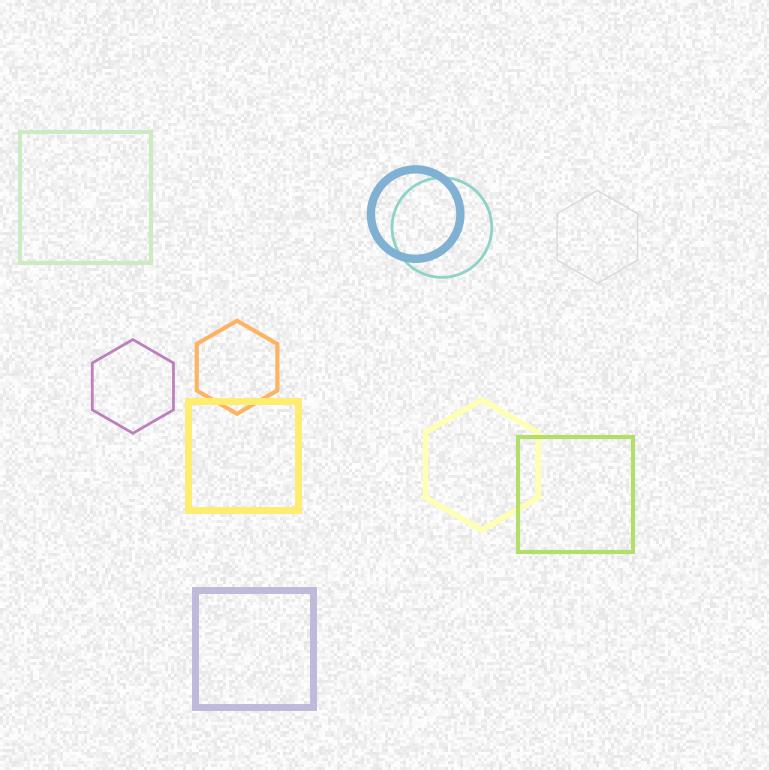[{"shape": "circle", "thickness": 1, "radius": 0.32, "center": [0.574, 0.705]}, {"shape": "hexagon", "thickness": 2, "radius": 0.42, "center": [0.626, 0.396]}, {"shape": "square", "thickness": 2.5, "radius": 0.38, "center": [0.33, 0.158]}, {"shape": "circle", "thickness": 3, "radius": 0.29, "center": [0.54, 0.722]}, {"shape": "hexagon", "thickness": 1.5, "radius": 0.3, "center": [0.308, 0.523]}, {"shape": "square", "thickness": 1.5, "radius": 0.37, "center": [0.747, 0.358]}, {"shape": "hexagon", "thickness": 0.5, "radius": 0.3, "center": [0.776, 0.692]}, {"shape": "hexagon", "thickness": 1, "radius": 0.3, "center": [0.173, 0.498]}, {"shape": "square", "thickness": 1.5, "radius": 0.43, "center": [0.111, 0.744]}, {"shape": "square", "thickness": 2.5, "radius": 0.35, "center": [0.316, 0.409]}]